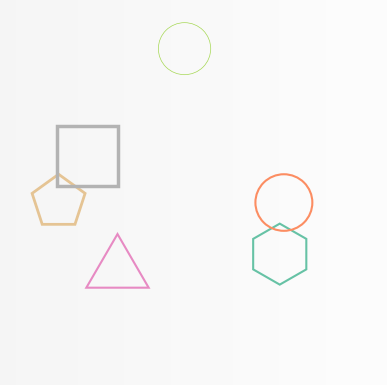[{"shape": "hexagon", "thickness": 1.5, "radius": 0.4, "center": [0.722, 0.34]}, {"shape": "circle", "thickness": 1.5, "radius": 0.37, "center": [0.733, 0.474]}, {"shape": "triangle", "thickness": 1.5, "radius": 0.46, "center": [0.303, 0.299]}, {"shape": "circle", "thickness": 0.5, "radius": 0.34, "center": [0.476, 0.874]}, {"shape": "pentagon", "thickness": 2, "radius": 0.36, "center": [0.151, 0.475]}, {"shape": "square", "thickness": 2.5, "radius": 0.39, "center": [0.225, 0.595]}]